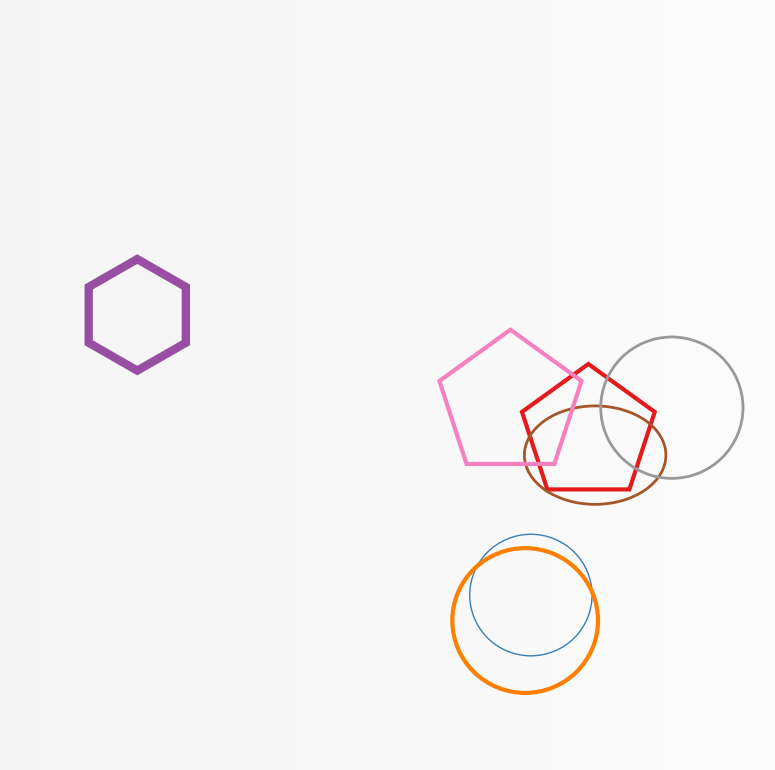[{"shape": "pentagon", "thickness": 1.5, "radius": 0.45, "center": [0.759, 0.437]}, {"shape": "circle", "thickness": 0.5, "radius": 0.39, "center": [0.685, 0.227]}, {"shape": "hexagon", "thickness": 3, "radius": 0.36, "center": [0.177, 0.591]}, {"shape": "circle", "thickness": 1.5, "radius": 0.47, "center": [0.678, 0.194]}, {"shape": "oval", "thickness": 1, "radius": 0.46, "center": [0.768, 0.409]}, {"shape": "pentagon", "thickness": 1.5, "radius": 0.48, "center": [0.659, 0.475]}, {"shape": "circle", "thickness": 1, "radius": 0.46, "center": [0.867, 0.471]}]